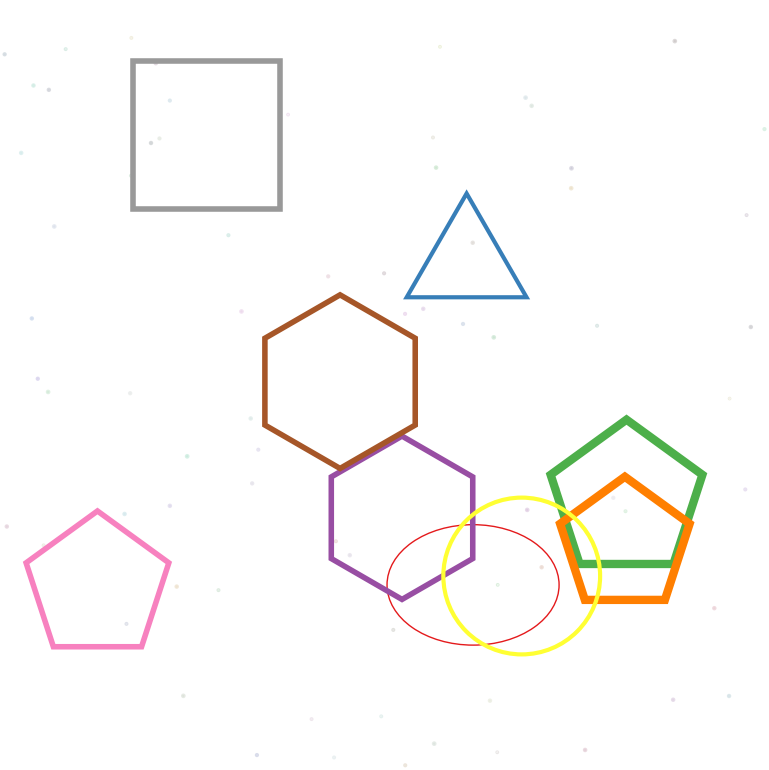[{"shape": "oval", "thickness": 0.5, "radius": 0.56, "center": [0.614, 0.24]}, {"shape": "triangle", "thickness": 1.5, "radius": 0.45, "center": [0.606, 0.659]}, {"shape": "pentagon", "thickness": 3, "radius": 0.52, "center": [0.814, 0.351]}, {"shape": "hexagon", "thickness": 2, "radius": 0.53, "center": [0.522, 0.328]}, {"shape": "pentagon", "thickness": 3, "radius": 0.44, "center": [0.812, 0.292]}, {"shape": "circle", "thickness": 1.5, "radius": 0.51, "center": [0.678, 0.252]}, {"shape": "hexagon", "thickness": 2, "radius": 0.56, "center": [0.442, 0.504]}, {"shape": "pentagon", "thickness": 2, "radius": 0.49, "center": [0.127, 0.239]}, {"shape": "square", "thickness": 2, "radius": 0.48, "center": [0.268, 0.824]}]